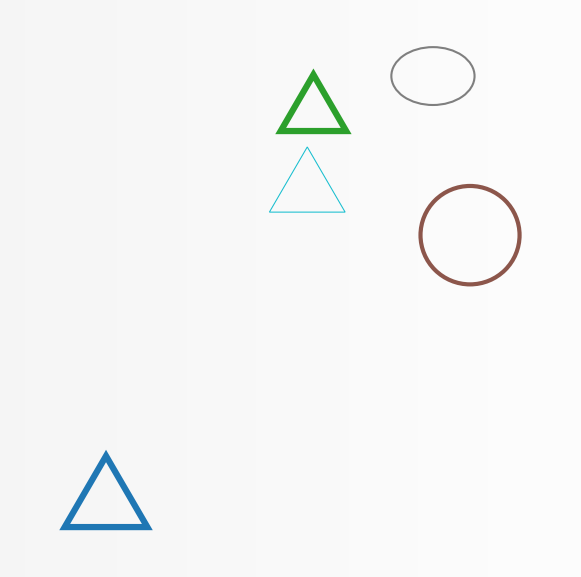[{"shape": "triangle", "thickness": 3, "radius": 0.41, "center": [0.182, 0.127]}, {"shape": "triangle", "thickness": 3, "radius": 0.33, "center": [0.539, 0.805]}, {"shape": "circle", "thickness": 2, "radius": 0.43, "center": [0.809, 0.592]}, {"shape": "oval", "thickness": 1, "radius": 0.36, "center": [0.745, 0.867]}, {"shape": "triangle", "thickness": 0.5, "radius": 0.38, "center": [0.529, 0.669]}]